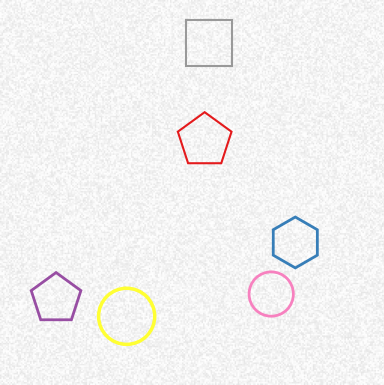[{"shape": "pentagon", "thickness": 1.5, "radius": 0.37, "center": [0.532, 0.635]}, {"shape": "hexagon", "thickness": 2, "radius": 0.33, "center": [0.767, 0.37]}, {"shape": "pentagon", "thickness": 2, "radius": 0.34, "center": [0.146, 0.224]}, {"shape": "circle", "thickness": 2.5, "radius": 0.36, "center": [0.329, 0.178]}, {"shape": "circle", "thickness": 2, "radius": 0.29, "center": [0.704, 0.236]}, {"shape": "square", "thickness": 1.5, "radius": 0.3, "center": [0.544, 0.888]}]